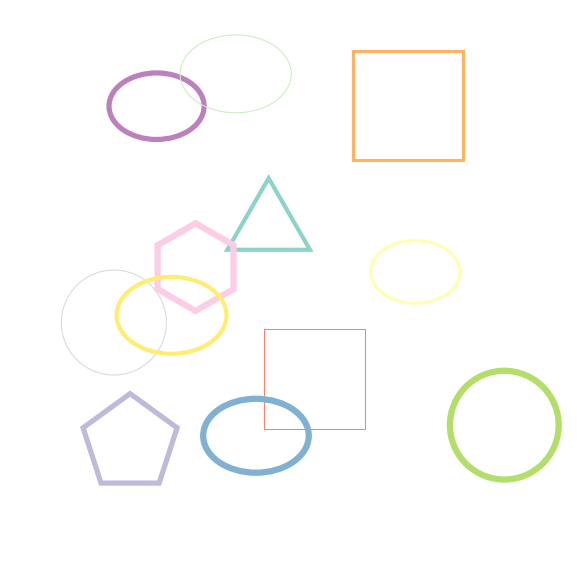[{"shape": "triangle", "thickness": 2, "radius": 0.41, "center": [0.465, 0.608]}, {"shape": "oval", "thickness": 1.5, "radius": 0.39, "center": [0.719, 0.528]}, {"shape": "pentagon", "thickness": 2.5, "radius": 0.43, "center": [0.225, 0.232]}, {"shape": "square", "thickness": 0.5, "radius": 0.44, "center": [0.544, 0.343]}, {"shape": "oval", "thickness": 3, "radius": 0.46, "center": [0.443, 0.245]}, {"shape": "square", "thickness": 1.5, "radius": 0.47, "center": [0.706, 0.817]}, {"shape": "circle", "thickness": 3, "radius": 0.47, "center": [0.873, 0.263]}, {"shape": "hexagon", "thickness": 3, "radius": 0.38, "center": [0.339, 0.537]}, {"shape": "circle", "thickness": 0.5, "radius": 0.45, "center": [0.197, 0.441]}, {"shape": "oval", "thickness": 2.5, "radius": 0.41, "center": [0.271, 0.815]}, {"shape": "oval", "thickness": 0.5, "radius": 0.48, "center": [0.408, 0.871]}, {"shape": "oval", "thickness": 2, "radius": 0.48, "center": [0.297, 0.453]}]